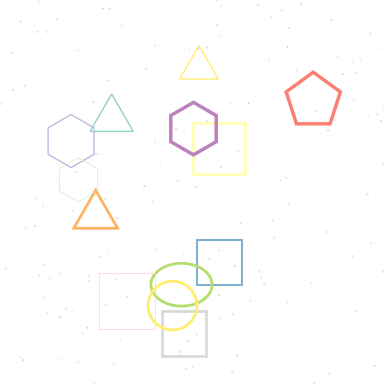[{"shape": "triangle", "thickness": 1, "radius": 0.32, "center": [0.29, 0.691]}, {"shape": "square", "thickness": 2, "radius": 0.33, "center": [0.569, 0.614]}, {"shape": "hexagon", "thickness": 1, "radius": 0.34, "center": [0.185, 0.634]}, {"shape": "pentagon", "thickness": 2.5, "radius": 0.37, "center": [0.814, 0.738]}, {"shape": "square", "thickness": 1.5, "radius": 0.3, "center": [0.57, 0.318]}, {"shape": "triangle", "thickness": 2, "radius": 0.33, "center": [0.249, 0.44]}, {"shape": "oval", "thickness": 2, "radius": 0.4, "center": [0.472, 0.261]}, {"shape": "square", "thickness": 0.5, "radius": 0.36, "center": [0.329, 0.219]}, {"shape": "square", "thickness": 2, "radius": 0.29, "center": [0.478, 0.135]}, {"shape": "hexagon", "thickness": 2.5, "radius": 0.34, "center": [0.503, 0.666]}, {"shape": "hexagon", "thickness": 0.5, "radius": 0.29, "center": [0.204, 0.533]}, {"shape": "circle", "thickness": 2, "radius": 0.32, "center": [0.448, 0.206]}, {"shape": "triangle", "thickness": 1, "radius": 0.29, "center": [0.517, 0.824]}]